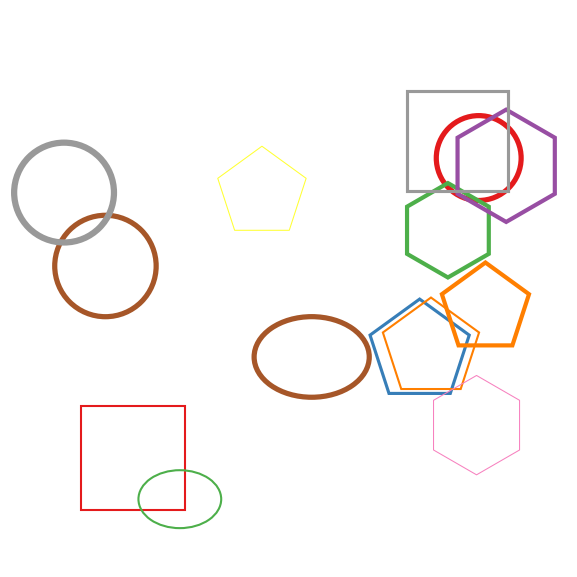[{"shape": "circle", "thickness": 2.5, "radius": 0.37, "center": [0.829, 0.725]}, {"shape": "square", "thickness": 1, "radius": 0.45, "center": [0.23, 0.206]}, {"shape": "pentagon", "thickness": 1.5, "radius": 0.45, "center": [0.727, 0.391]}, {"shape": "hexagon", "thickness": 2, "radius": 0.41, "center": [0.776, 0.6]}, {"shape": "oval", "thickness": 1, "radius": 0.36, "center": [0.311, 0.135]}, {"shape": "hexagon", "thickness": 2, "radius": 0.49, "center": [0.877, 0.712]}, {"shape": "pentagon", "thickness": 1, "radius": 0.44, "center": [0.746, 0.396]}, {"shape": "pentagon", "thickness": 2, "radius": 0.4, "center": [0.841, 0.465]}, {"shape": "pentagon", "thickness": 0.5, "radius": 0.4, "center": [0.454, 0.665]}, {"shape": "oval", "thickness": 2.5, "radius": 0.5, "center": [0.54, 0.381]}, {"shape": "circle", "thickness": 2.5, "radius": 0.44, "center": [0.183, 0.539]}, {"shape": "hexagon", "thickness": 0.5, "radius": 0.43, "center": [0.825, 0.263]}, {"shape": "circle", "thickness": 3, "radius": 0.43, "center": [0.111, 0.666]}, {"shape": "square", "thickness": 1.5, "radius": 0.44, "center": [0.792, 0.755]}]